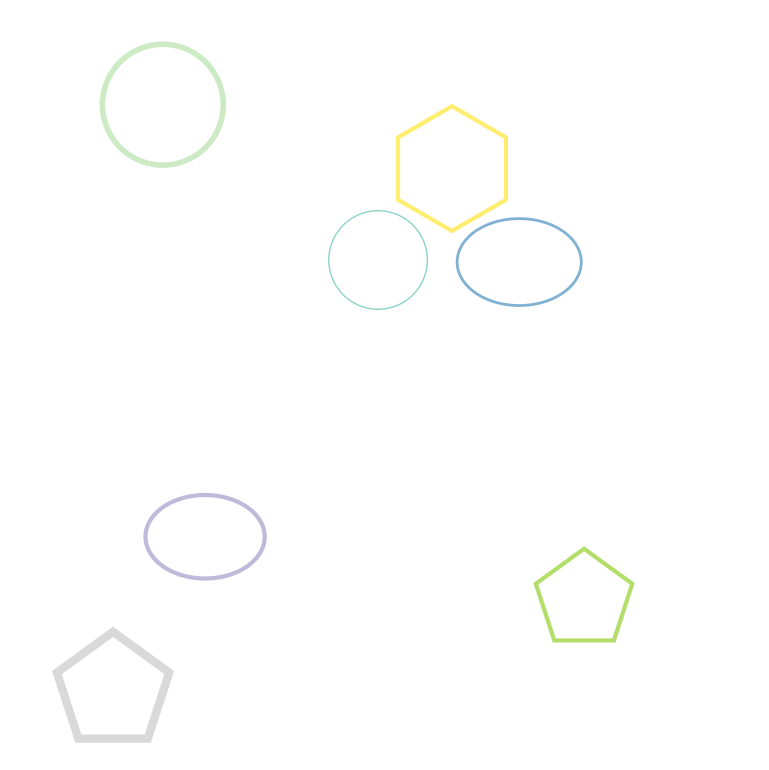[{"shape": "circle", "thickness": 0.5, "radius": 0.32, "center": [0.491, 0.662]}, {"shape": "oval", "thickness": 1.5, "radius": 0.39, "center": [0.266, 0.303]}, {"shape": "oval", "thickness": 1, "radius": 0.4, "center": [0.674, 0.66]}, {"shape": "pentagon", "thickness": 1.5, "radius": 0.33, "center": [0.759, 0.222]}, {"shape": "pentagon", "thickness": 3, "radius": 0.38, "center": [0.147, 0.103]}, {"shape": "circle", "thickness": 2, "radius": 0.39, "center": [0.211, 0.864]}, {"shape": "hexagon", "thickness": 1.5, "radius": 0.4, "center": [0.587, 0.781]}]